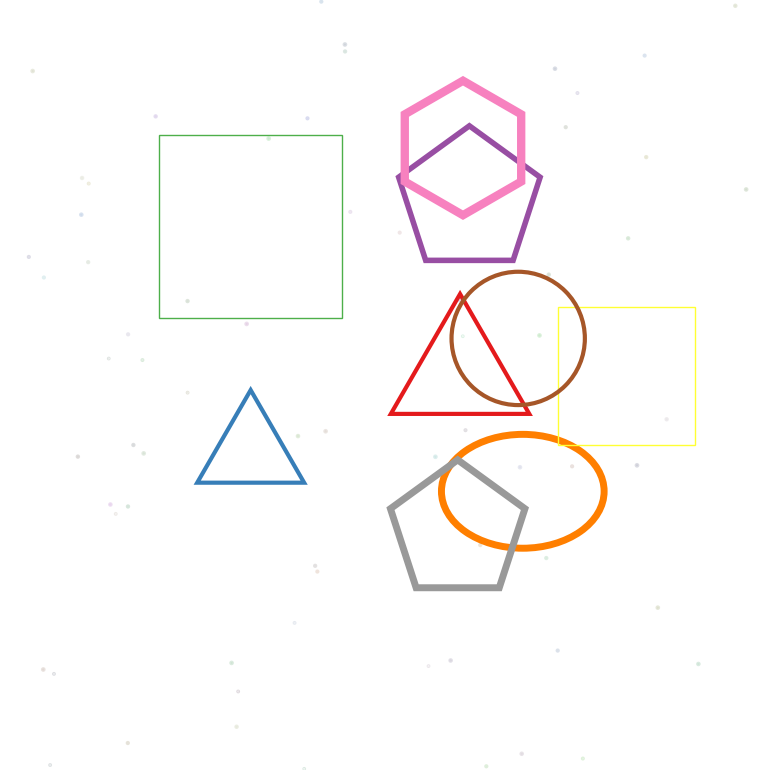[{"shape": "triangle", "thickness": 1.5, "radius": 0.52, "center": [0.597, 0.514]}, {"shape": "triangle", "thickness": 1.5, "radius": 0.4, "center": [0.326, 0.413]}, {"shape": "square", "thickness": 0.5, "radius": 0.6, "center": [0.325, 0.706]}, {"shape": "pentagon", "thickness": 2, "radius": 0.48, "center": [0.61, 0.74]}, {"shape": "oval", "thickness": 2.5, "radius": 0.53, "center": [0.679, 0.362]}, {"shape": "square", "thickness": 0.5, "radius": 0.45, "center": [0.813, 0.512]}, {"shape": "circle", "thickness": 1.5, "radius": 0.43, "center": [0.673, 0.56]}, {"shape": "hexagon", "thickness": 3, "radius": 0.44, "center": [0.601, 0.808]}, {"shape": "pentagon", "thickness": 2.5, "radius": 0.46, "center": [0.594, 0.311]}]